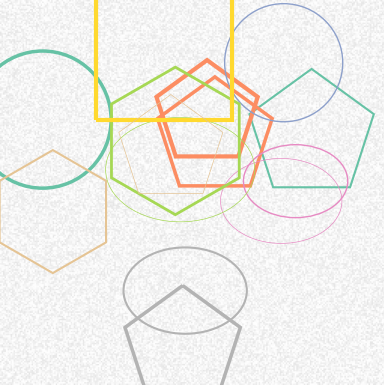[{"shape": "pentagon", "thickness": 1.5, "radius": 0.85, "center": [0.809, 0.651]}, {"shape": "circle", "thickness": 2.5, "radius": 0.89, "center": [0.111, 0.689]}, {"shape": "pentagon", "thickness": 3, "radius": 0.69, "center": [0.538, 0.706]}, {"shape": "pentagon", "thickness": 2.5, "radius": 0.78, "center": [0.558, 0.644]}, {"shape": "circle", "thickness": 1, "radius": 0.77, "center": [0.737, 0.837]}, {"shape": "oval", "thickness": 1, "radius": 0.68, "center": [0.768, 0.529]}, {"shape": "oval", "thickness": 0.5, "radius": 0.79, "center": [0.73, 0.478]}, {"shape": "hexagon", "thickness": 2, "radius": 0.96, "center": [0.455, 0.634]}, {"shape": "oval", "thickness": 0.5, "radius": 0.97, "center": [0.468, 0.559]}, {"shape": "square", "thickness": 3, "radius": 0.88, "center": [0.426, 0.864]}, {"shape": "hexagon", "thickness": 1.5, "radius": 0.8, "center": [0.137, 0.45]}, {"shape": "pentagon", "thickness": 0.5, "radius": 0.71, "center": [0.444, 0.612]}, {"shape": "oval", "thickness": 1.5, "radius": 0.8, "center": [0.481, 0.245]}, {"shape": "pentagon", "thickness": 2.5, "radius": 0.79, "center": [0.474, 0.101]}]